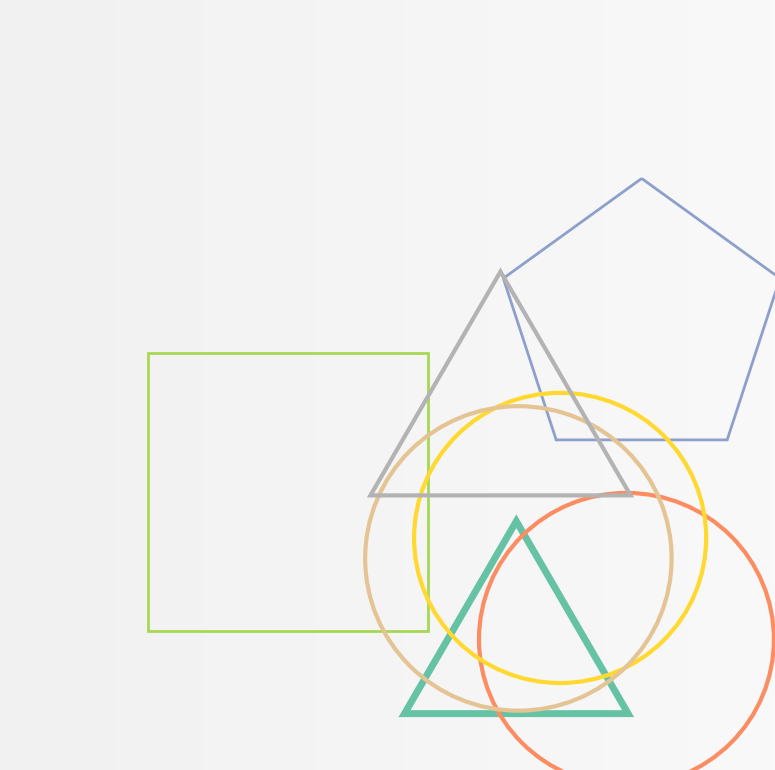[{"shape": "triangle", "thickness": 2.5, "radius": 0.83, "center": [0.666, 0.156]}, {"shape": "circle", "thickness": 1.5, "radius": 0.95, "center": [0.808, 0.17]}, {"shape": "pentagon", "thickness": 1, "radius": 0.94, "center": [0.828, 0.581]}, {"shape": "square", "thickness": 1, "radius": 0.9, "center": [0.372, 0.361]}, {"shape": "circle", "thickness": 1.5, "radius": 0.94, "center": [0.723, 0.301]}, {"shape": "circle", "thickness": 1.5, "radius": 0.99, "center": [0.669, 0.275]}, {"shape": "triangle", "thickness": 1.5, "radius": 0.97, "center": [0.646, 0.454]}]